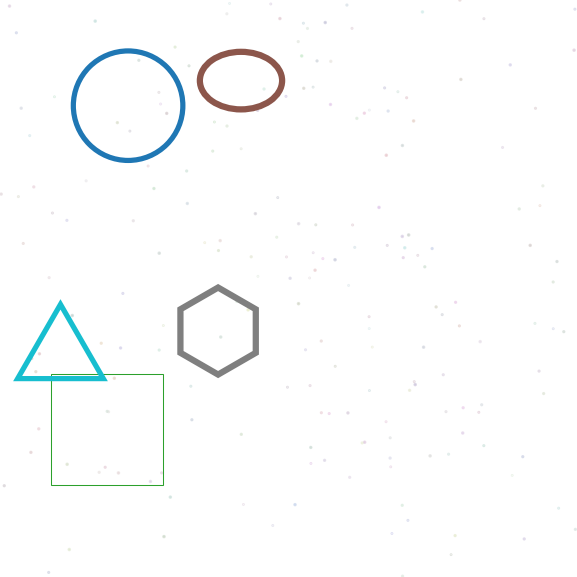[{"shape": "circle", "thickness": 2.5, "radius": 0.47, "center": [0.222, 0.816]}, {"shape": "square", "thickness": 0.5, "radius": 0.48, "center": [0.185, 0.255]}, {"shape": "oval", "thickness": 3, "radius": 0.36, "center": [0.417, 0.86]}, {"shape": "hexagon", "thickness": 3, "radius": 0.38, "center": [0.378, 0.426]}, {"shape": "triangle", "thickness": 2.5, "radius": 0.43, "center": [0.105, 0.386]}]